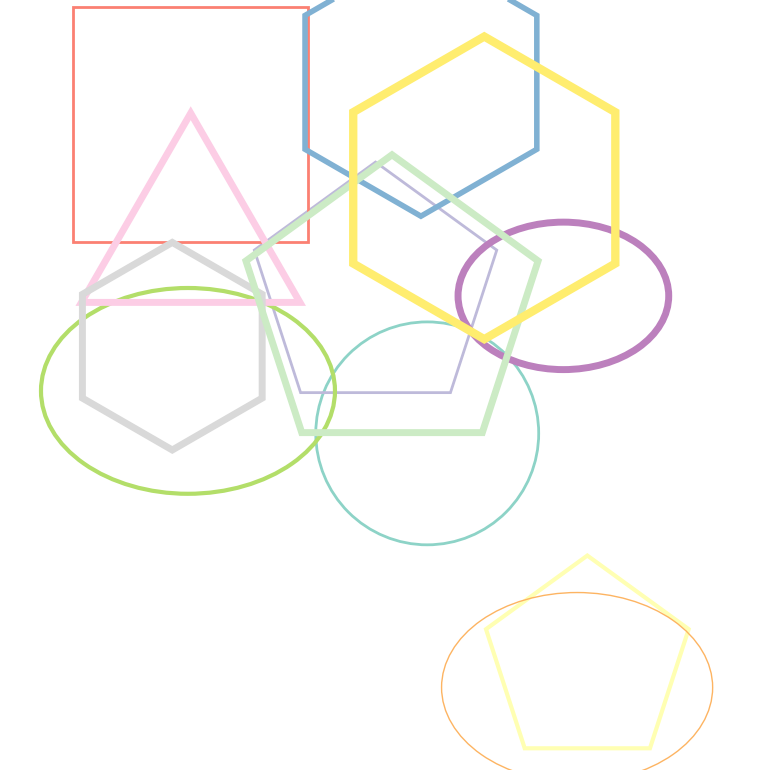[{"shape": "circle", "thickness": 1, "radius": 0.72, "center": [0.555, 0.437]}, {"shape": "pentagon", "thickness": 1.5, "radius": 0.69, "center": [0.763, 0.14]}, {"shape": "pentagon", "thickness": 1, "radius": 0.83, "center": [0.488, 0.624]}, {"shape": "square", "thickness": 1, "radius": 0.76, "center": [0.247, 0.839]}, {"shape": "hexagon", "thickness": 2, "radius": 0.87, "center": [0.547, 0.893]}, {"shape": "oval", "thickness": 0.5, "radius": 0.88, "center": [0.749, 0.107]}, {"shape": "oval", "thickness": 1.5, "radius": 0.95, "center": [0.244, 0.492]}, {"shape": "triangle", "thickness": 2.5, "radius": 0.82, "center": [0.248, 0.689]}, {"shape": "hexagon", "thickness": 2.5, "radius": 0.67, "center": [0.224, 0.55]}, {"shape": "oval", "thickness": 2.5, "radius": 0.68, "center": [0.732, 0.616]}, {"shape": "pentagon", "thickness": 2.5, "radius": 1.0, "center": [0.509, 0.6]}, {"shape": "hexagon", "thickness": 3, "radius": 0.98, "center": [0.629, 0.756]}]